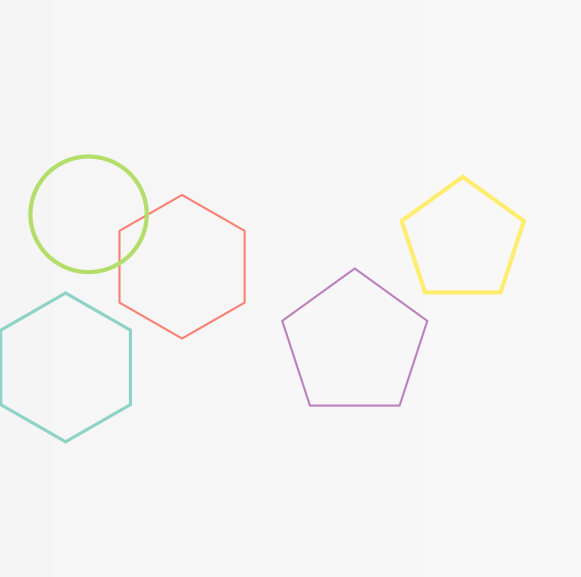[{"shape": "hexagon", "thickness": 1.5, "radius": 0.64, "center": [0.113, 0.363]}, {"shape": "hexagon", "thickness": 1, "radius": 0.62, "center": [0.313, 0.537]}, {"shape": "circle", "thickness": 2, "radius": 0.5, "center": [0.152, 0.628]}, {"shape": "pentagon", "thickness": 1, "radius": 0.66, "center": [0.61, 0.403]}, {"shape": "pentagon", "thickness": 2, "radius": 0.55, "center": [0.796, 0.582]}]